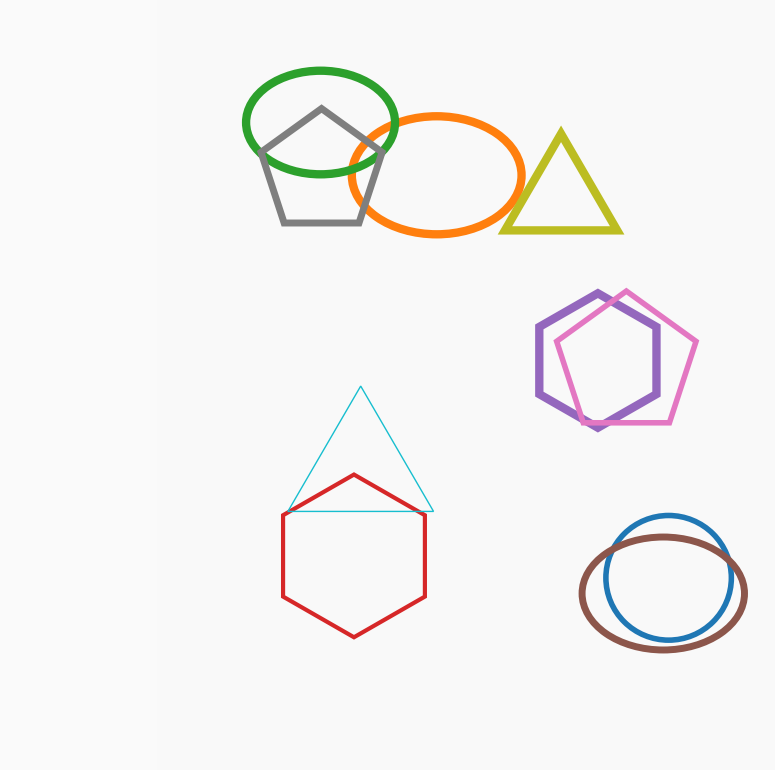[{"shape": "circle", "thickness": 2, "radius": 0.4, "center": [0.863, 0.25]}, {"shape": "oval", "thickness": 3, "radius": 0.55, "center": [0.563, 0.772]}, {"shape": "oval", "thickness": 3, "radius": 0.48, "center": [0.414, 0.841]}, {"shape": "hexagon", "thickness": 1.5, "radius": 0.53, "center": [0.457, 0.278]}, {"shape": "hexagon", "thickness": 3, "radius": 0.44, "center": [0.771, 0.532]}, {"shape": "oval", "thickness": 2.5, "radius": 0.52, "center": [0.856, 0.229]}, {"shape": "pentagon", "thickness": 2, "radius": 0.47, "center": [0.808, 0.527]}, {"shape": "pentagon", "thickness": 2.5, "radius": 0.41, "center": [0.415, 0.777]}, {"shape": "triangle", "thickness": 3, "radius": 0.42, "center": [0.724, 0.743]}, {"shape": "triangle", "thickness": 0.5, "radius": 0.54, "center": [0.465, 0.39]}]